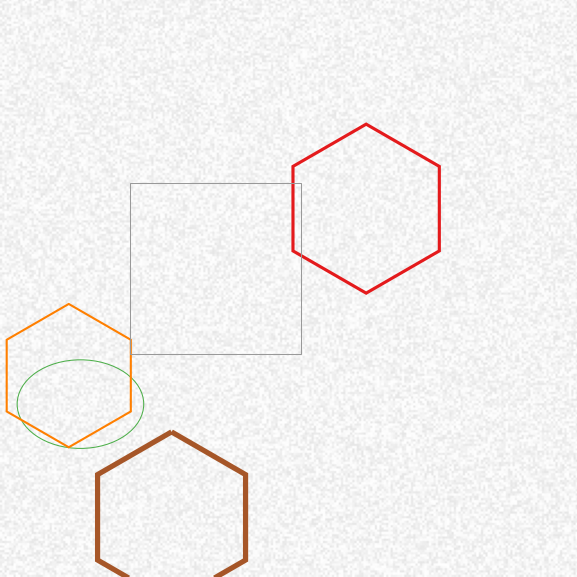[{"shape": "hexagon", "thickness": 1.5, "radius": 0.73, "center": [0.634, 0.638]}, {"shape": "oval", "thickness": 0.5, "radius": 0.55, "center": [0.139, 0.299]}, {"shape": "hexagon", "thickness": 1, "radius": 0.62, "center": [0.119, 0.349]}, {"shape": "hexagon", "thickness": 2.5, "radius": 0.74, "center": [0.297, 0.103]}, {"shape": "square", "thickness": 0.5, "radius": 0.74, "center": [0.373, 0.534]}]